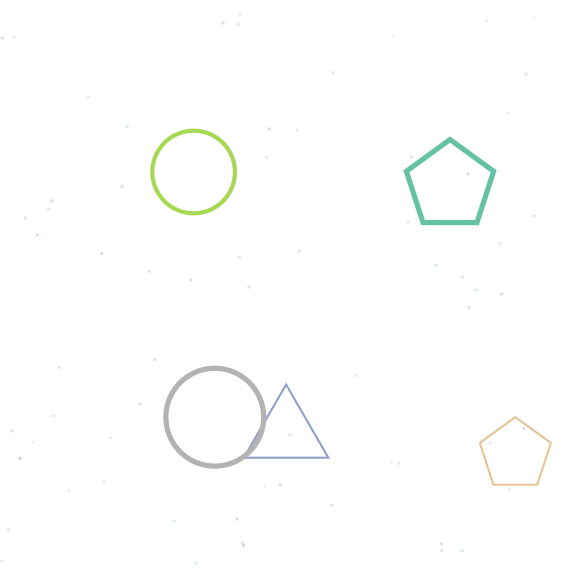[{"shape": "pentagon", "thickness": 2.5, "radius": 0.4, "center": [0.779, 0.678]}, {"shape": "triangle", "thickness": 1, "radius": 0.42, "center": [0.495, 0.249]}, {"shape": "circle", "thickness": 2, "radius": 0.36, "center": [0.335, 0.701]}, {"shape": "pentagon", "thickness": 1, "radius": 0.32, "center": [0.892, 0.212]}, {"shape": "circle", "thickness": 2.5, "radius": 0.42, "center": [0.372, 0.277]}]